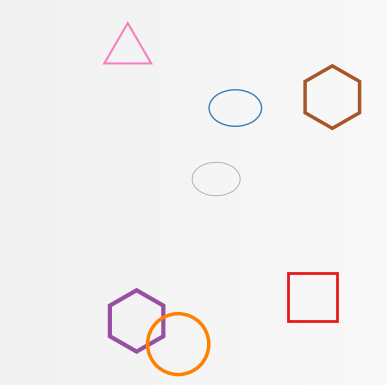[{"shape": "square", "thickness": 2, "radius": 0.32, "center": [0.806, 0.229]}, {"shape": "oval", "thickness": 1, "radius": 0.34, "center": [0.607, 0.719]}, {"shape": "hexagon", "thickness": 3, "radius": 0.4, "center": [0.353, 0.166]}, {"shape": "circle", "thickness": 2.5, "radius": 0.4, "center": [0.46, 0.106]}, {"shape": "hexagon", "thickness": 2.5, "radius": 0.41, "center": [0.858, 0.748]}, {"shape": "triangle", "thickness": 1.5, "radius": 0.35, "center": [0.33, 0.87]}, {"shape": "oval", "thickness": 0.5, "radius": 0.31, "center": [0.558, 0.535]}]